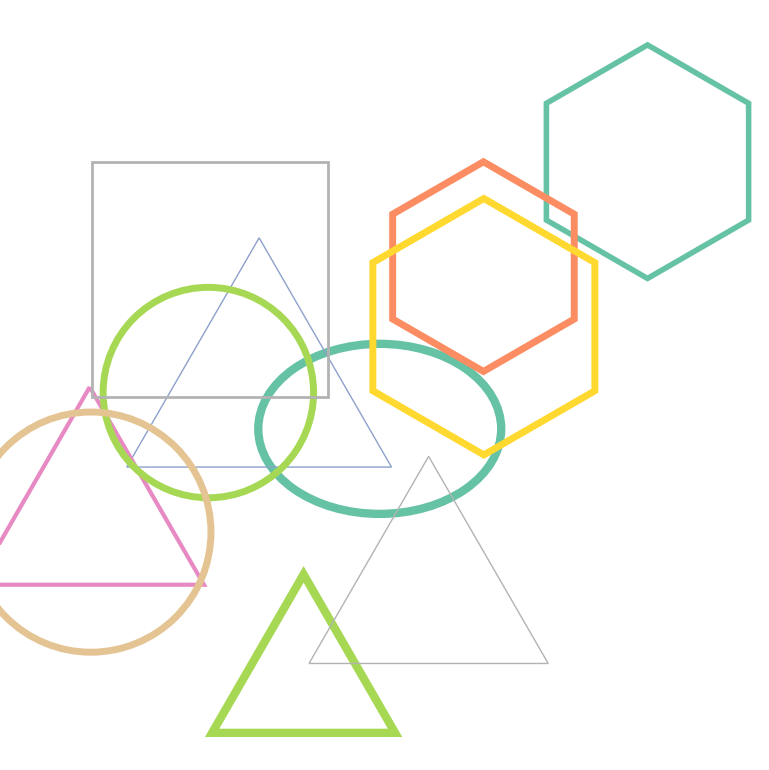[{"shape": "hexagon", "thickness": 2, "radius": 0.76, "center": [0.841, 0.79]}, {"shape": "oval", "thickness": 3, "radius": 0.79, "center": [0.493, 0.443]}, {"shape": "hexagon", "thickness": 2.5, "radius": 0.68, "center": [0.628, 0.654]}, {"shape": "triangle", "thickness": 0.5, "radius": 0.99, "center": [0.337, 0.493]}, {"shape": "triangle", "thickness": 1.5, "radius": 0.86, "center": [0.117, 0.326]}, {"shape": "circle", "thickness": 2.5, "radius": 0.68, "center": [0.271, 0.49]}, {"shape": "triangle", "thickness": 3, "radius": 0.69, "center": [0.394, 0.117]}, {"shape": "hexagon", "thickness": 2.5, "radius": 0.83, "center": [0.628, 0.576]}, {"shape": "circle", "thickness": 2.5, "radius": 0.78, "center": [0.118, 0.309]}, {"shape": "triangle", "thickness": 0.5, "radius": 0.9, "center": [0.557, 0.228]}, {"shape": "square", "thickness": 1, "radius": 0.76, "center": [0.273, 0.637]}]